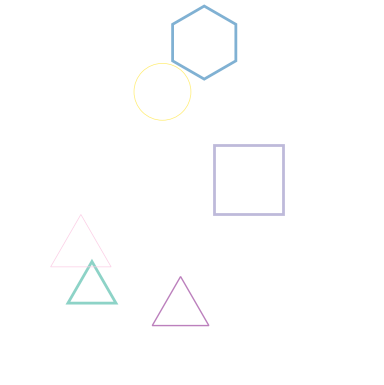[{"shape": "triangle", "thickness": 2, "radius": 0.36, "center": [0.239, 0.249]}, {"shape": "square", "thickness": 2, "radius": 0.45, "center": [0.645, 0.535]}, {"shape": "hexagon", "thickness": 2, "radius": 0.47, "center": [0.53, 0.889]}, {"shape": "triangle", "thickness": 0.5, "radius": 0.45, "center": [0.21, 0.352]}, {"shape": "triangle", "thickness": 1, "radius": 0.42, "center": [0.469, 0.197]}, {"shape": "circle", "thickness": 0.5, "radius": 0.37, "center": [0.422, 0.762]}]